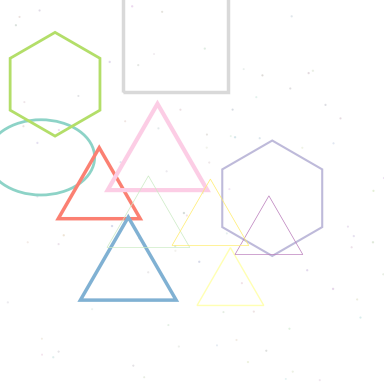[{"shape": "oval", "thickness": 2, "radius": 0.7, "center": [0.106, 0.591]}, {"shape": "triangle", "thickness": 1, "radius": 0.5, "center": [0.598, 0.257]}, {"shape": "hexagon", "thickness": 1.5, "radius": 0.75, "center": [0.707, 0.485]}, {"shape": "triangle", "thickness": 2.5, "radius": 0.61, "center": [0.258, 0.493]}, {"shape": "triangle", "thickness": 2.5, "radius": 0.72, "center": [0.333, 0.292]}, {"shape": "hexagon", "thickness": 2, "radius": 0.67, "center": [0.143, 0.781]}, {"shape": "triangle", "thickness": 3, "radius": 0.75, "center": [0.409, 0.581]}, {"shape": "square", "thickness": 2.5, "radius": 0.69, "center": [0.455, 0.899]}, {"shape": "triangle", "thickness": 0.5, "radius": 0.51, "center": [0.698, 0.39]}, {"shape": "triangle", "thickness": 0.5, "radius": 0.62, "center": [0.385, 0.419]}, {"shape": "triangle", "thickness": 0.5, "radius": 0.58, "center": [0.546, 0.42]}]